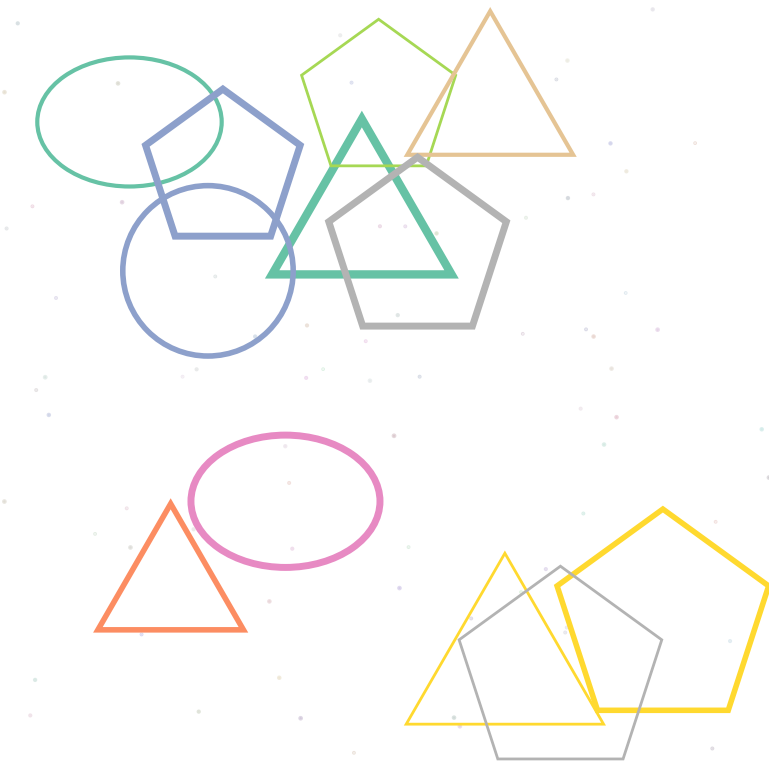[{"shape": "triangle", "thickness": 3, "radius": 0.67, "center": [0.47, 0.711]}, {"shape": "oval", "thickness": 1.5, "radius": 0.6, "center": [0.168, 0.842]}, {"shape": "triangle", "thickness": 2, "radius": 0.55, "center": [0.222, 0.237]}, {"shape": "circle", "thickness": 2, "radius": 0.55, "center": [0.27, 0.648]}, {"shape": "pentagon", "thickness": 2.5, "radius": 0.53, "center": [0.289, 0.779]}, {"shape": "oval", "thickness": 2.5, "radius": 0.61, "center": [0.371, 0.349]}, {"shape": "pentagon", "thickness": 1, "radius": 0.53, "center": [0.492, 0.87]}, {"shape": "triangle", "thickness": 1, "radius": 0.74, "center": [0.656, 0.134]}, {"shape": "pentagon", "thickness": 2, "radius": 0.72, "center": [0.861, 0.194]}, {"shape": "triangle", "thickness": 1.5, "radius": 0.62, "center": [0.637, 0.861]}, {"shape": "pentagon", "thickness": 2.5, "radius": 0.61, "center": [0.542, 0.675]}, {"shape": "pentagon", "thickness": 1, "radius": 0.69, "center": [0.728, 0.126]}]